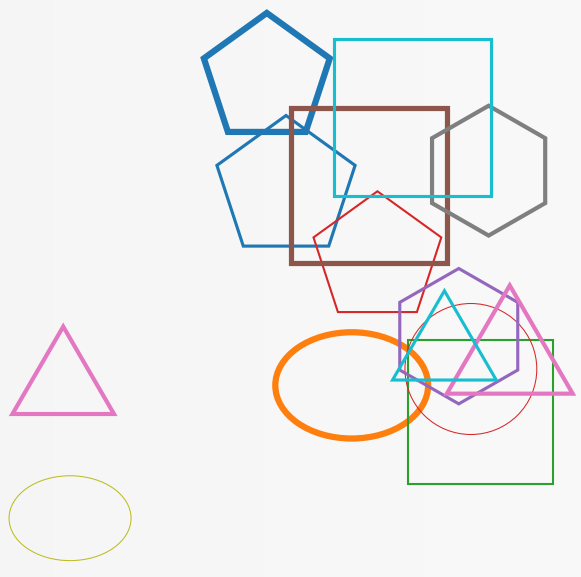[{"shape": "pentagon", "thickness": 3, "radius": 0.57, "center": [0.459, 0.863]}, {"shape": "pentagon", "thickness": 1.5, "radius": 0.62, "center": [0.492, 0.674]}, {"shape": "oval", "thickness": 3, "radius": 0.66, "center": [0.605, 0.332]}, {"shape": "square", "thickness": 1, "radius": 0.62, "center": [0.827, 0.285]}, {"shape": "pentagon", "thickness": 1, "radius": 0.58, "center": [0.649, 0.552]}, {"shape": "circle", "thickness": 0.5, "radius": 0.57, "center": [0.81, 0.36]}, {"shape": "hexagon", "thickness": 1.5, "radius": 0.59, "center": [0.789, 0.417]}, {"shape": "square", "thickness": 2.5, "radius": 0.67, "center": [0.635, 0.678]}, {"shape": "triangle", "thickness": 2, "radius": 0.62, "center": [0.877, 0.38]}, {"shape": "triangle", "thickness": 2, "radius": 0.5, "center": [0.109, 0.333]}, {"shape": "hexagon", "thickness": 2, "radius": 0.56, "center": [0.841, 0.704]}, {"shape": "oval", "thickness": 0.5, "radius": 0.52, "center": [0.121, 0.102]}, {"shape": "triangle", "thickness": 1.5, "radius": 0.52, "center": [0.765, 0.393]}, {"shape": "square", "thickness": 1.5, "radius": 0.68, "center": [0.71, 0.795]}]